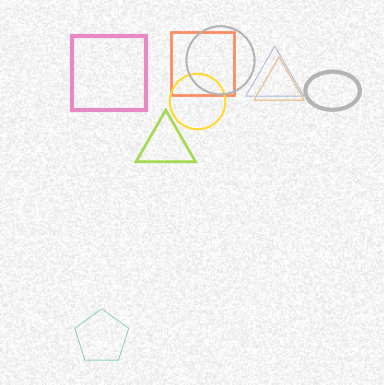[{"shape": "pentagon", "thickness": 0.5, "radius": 0.37, "center": [0.264, 0.124]}, {"shape": "square", "thickness": 2, "radius": 0.41, "center": [0.526, 0.835]}, {"shape": "triangle", "thickness": 0.5, "radius": 0.43, "center": [0.714, 0.794]}, {"shape": "square", "thickness": 3, "radius": 0.48, "center": [0.283, 0.809]}, {"shape": "triangle", "thickness": 2, "radius": 0.45, "center": [0.431, 0.625]}, {"shape": "circle", "thickness": 1.5, "radius": 0.36, "center": [0.513, 0.736]}, {"shape": "triangle", "thickness": 1, "radius": 0.38, "center": [0.725, 0.777]}, {"shape": "oval", "thickness": 3, "radius": 0.35, "center": [0.864, 0.764]}, {"shape": "circle", "thickness": 1.5, "radius": 0.44, "center": [0.573, 0.843]}]